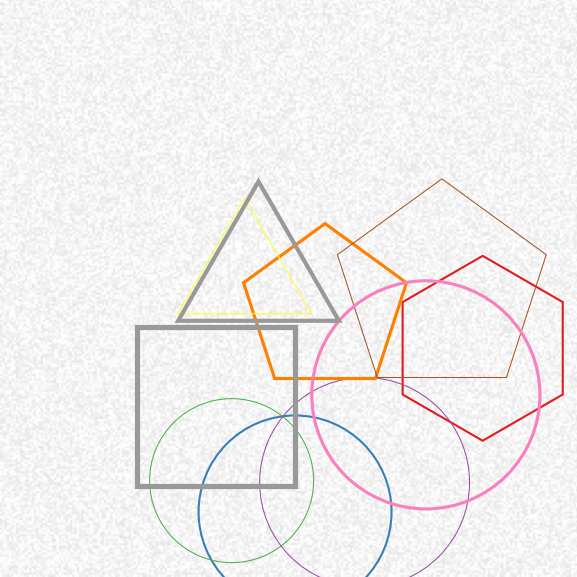[{"shape": "hexagon", "thickness": 1, "radius": 0.8, "center": [0.836, 0.396]}, {"shape": "circle", "thickness": 1, "radius": 0.84, "center": [0.511, 0.113]}, {"shape": "circle", "thickness": 0.5, "radius": 0.71, "center": [0.401, 0.167]}, {"shape": "circle", "thickness": 0.5, "radius": 0.91, "center": [0.631, 0.164]}, {"shape": "pentagon", "thickness": 1.5, "radius": 0.74, "center": [0.563, 0.464]}, {"shape": "triangle", "thickness": 0.5, "radius": 0.67, "center": [0.424, 0.523]}, {"shape": "pentagon", "thickness": 0.5, "radius": 0.95, "center": [0.765, 0.499]}, {"shape": "circle", "thickness": 1.5, "radius": 0.99, "center": [0.737, 0.315]}, {"shape": "square", "thickness": 2.5, "radius": 0.69, "center": [0.374, 0.296]}, {"shape": "triangle", "thickness": 2, "radius": 0.8, "center": [0.448, 0.524]}]